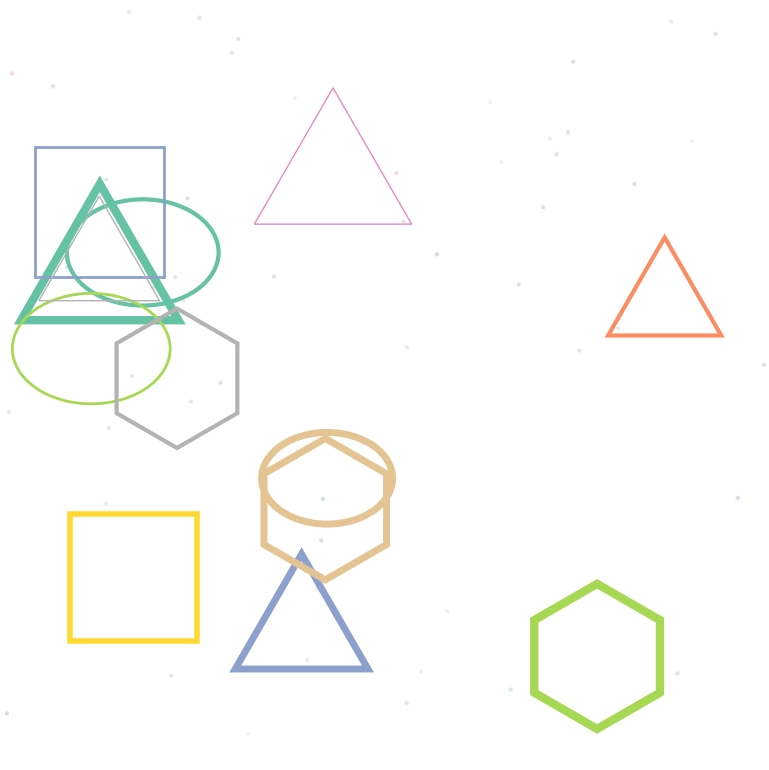[{"shape": "oval", "thickness": 1.5, "radius": 0.49, "center": [0.185, 0.672]}, {"shape": "triangle", "thickness": 3, "radius": 0.59, "center": [0.13, 0.643]}, {"shape": "triangle", "thickness": 1.5, "radius": 0.42, "center": [0.863, 0.607]}, {"shape": "square", "thickness": 1, "radius": 0.42, "center": [0.129, 0.725]}, {"shape": "triangle", "thickness": 2.5, "radius": 0.5, "center": [0.392, 0.181]}, {"shape": "triangle", "thickness": 0.5, "radius": 0.59, "center": [0.432, 0.768]}, {"shape": "oval", "thickness": 1, "radius": 0.51, "center": [0.119, 0.547]}, {"shape": "hexagon", "thickness": 3, "radius": 0.47, "center": [0.775, 0.148]}, {"shape": "square", "thickness": 2, "radius": 0.41, "center": [0.173, 0.25]}, {"shape": "oval", "thickness": 2.5, "radius": 0.43, "center": [0.425, 0.379]}, {"shape": "hexagon", "thickness": 2.5, "radius": 0.46, "center": [0.422, 0.339]}, {"shape": "hexagon", "thickness": 1.5, "radius": 0.45, "center": [0.23, 0.509]}, {"shape": "triangle", "thickness": 0.5, "radius": 0.45, "center": [0.129, 0.655]}]